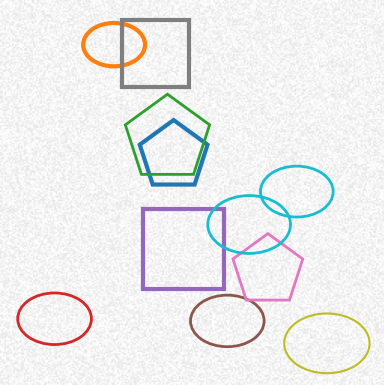[{"shape": "pentagon", "thickness": 3, "radius": 0.46, "center": [0.451, 0.596]}, {"shape": "oval", "thickness": 3, "radius": 0.4, "center": [0.296, 0.884]}, {"shape": "pentagon", "thickness": 2, "radius": 0.58, "center": [0.435, 0.64]}, {"shape": "oval", "thickness": 2, "radius": 0.48, "center": [0.142, 0.172]}, {"shape": "square", "thickness": 3, "radius": 0.52, "center": [0.476, 0.353]}, {"shape": "oval", "thickness": 2, "radius": 0.48, "center": [0.59, 0.166]}, {"shape": "pentagon", "thickness": 2, "radius": 0.48, "center": [0.696, 0.298]}, {"shape": "square", "thickness": 3, "radius": 0.44, "center": [0.403, 0.861]}, {"shape": "oval", "thickness": 1.5, "radius": 0.55, "center": [0.849, 0.108]}, {"shape": "oval", "thickness": 2, "radius": 0.47, "center": [0.771, 0.502]}, {"shape": "oval", "thickness": 2, "radius": 0.54, "center": [0.647, 0.417]}]